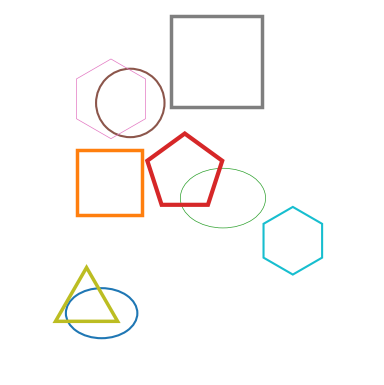[{"shape": "oval", "thickness": 1.5, "radius": 0.46, "center": [0.264, 0.187]}, {"shape": "square", "thickness": 2.5, "radius": 0.42, "center": [0.285, 0.526]}, {"shape": "oval", "thickness": 0.5, "radius": 0.55, "center": [0.579, 0.485]}, {"shape": "pentagon", "thickness": 3, "radius": 0.51, "center": [0.48, 0.551]}, {"shape": "circle", "thickness": 1.5, "radius": 0.44, "center": [0.338, 0.733]}, {"shape": "hexagon", "thickness": 0.5, "radius": 0.52, "center": [0.288, 0.743]}, {"shape": "square", "thickness": 2.5, "radius": 0.59, "center": [0.563, 0.841]}, {"shape": "triangle", "thickness": 2.5, "radius": 0.47, "center": [0.225, 0.212]}, {"shape": "hexagon", "thickness": 1.5, "radius": 0.44, "center": [0.761, 0.375]}]